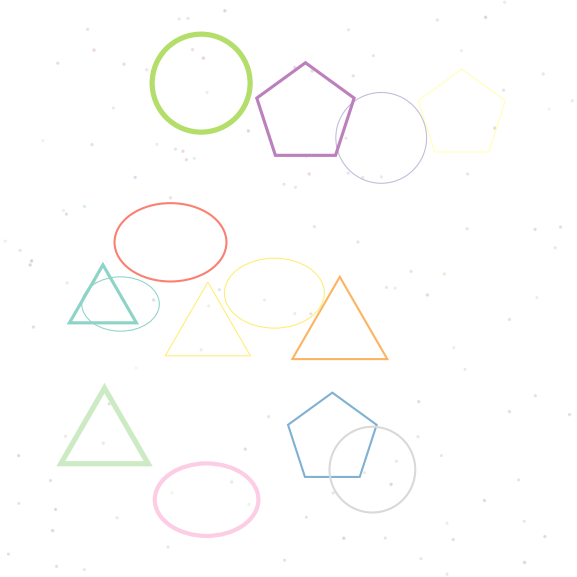[{"shape": "oval", "thickness": 0.5, "radius": 0.34, "center": [0.209, 0.473]}, {"shape": "triangle", "thickness": 1.5, "radius": 0.33, "center": [0.178, 0.474]}, {"shape": "pentagon", "thickness": 0.5, "radius": 0.4, "center": [0.8, 0.8]}, {"shape": "circle", "thickness": 0.5, "radius": 0.39, "center": [0.66, 0.76]}, {"shape": "oval", "thickness": 1, "radius": 0.48, "center": [0.295, 0.58]}, {"shape": "pentagon", "thickness": 1, "radius": 0.4, "center": [0.575, 0.239]}, {"shape": "triangle", "thickness": 1, "radius": 0.47, "center": [0.588, 0.425]}, {"shape": "circle", "thickness": 2.5, "radius": 0.42, "center": [0.348, 0.855]}, {"shape": "oval", "thickness": 2, "radius": 0.45, "center": [0.358, 0.134]}, {"shape": "circle", "thickness": 1, "radius": 0.37, "center": [0.645, 0.186]}, {"shape": "pentagon", "thickness": 1.5, "radius": 0.44, "center": [0.529, 0.802]}, {"shape": "triangle", "thickness": 2.5, "radius": 0.44, "center": [0.181, 0.24]}, {"shape": "oval", "thickness": 0.5, "radius": 0.43, "center": [0.475, 0.492]}, {"shape": "triangle", "thickness": 0.5, "radius": 0.43, "center": [0.36, 0.426]}]